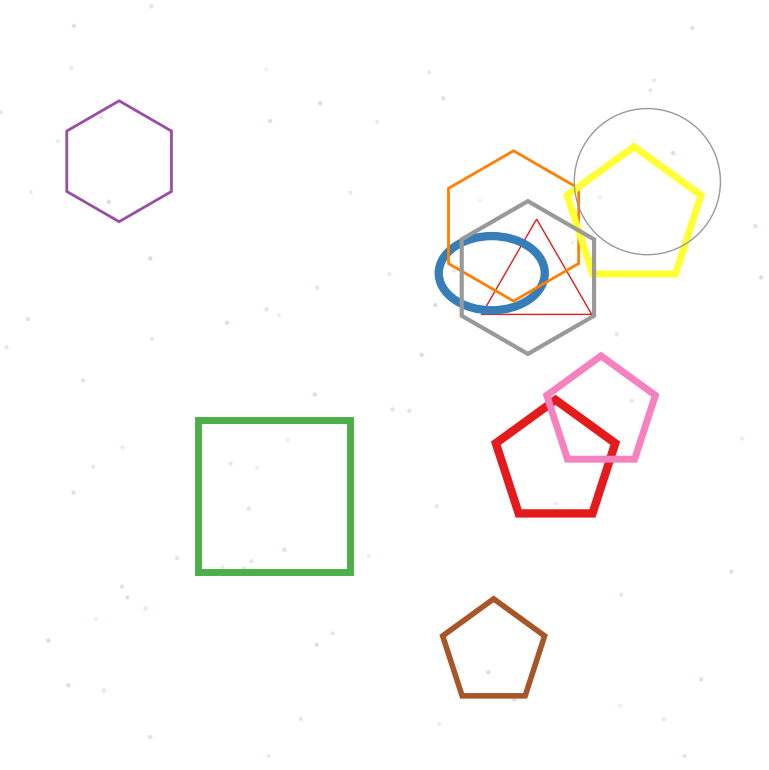[{"shape": "triangle", "thickness": 0.5, "radius": 0.41, "center": [0.697, 0.633]}, {"shape": "pentagon", "thickness": 3, "radius": 0.41, "center": [0.722, 0.399]}, {"shape": "oval", "thickness": 3, "radius": 0.34, "center": [0.639, 0.645]}, {"shape": "square", "thickness": 2.5, "radius": 0.5, "center": [0.356, 0.356]}, {"shape": "hexagon", "thickness": 1, "radius": 0.39, "center": [0.155, 0.791]}, {"shape": "hexagon", "thickness": 1, "radius": 0.49, "center": [0.667, 0.707]}, {"shape": "pentagon", "thickness": 2.5, "radius": 0.46, "center": [0.823, 0.718]}, {"shape": "pentagon", "thickness": 2, "radius": 0.35, "center": [0.641, 0.153]}, {"shape": "pentagon", "thickness": 2.5, "radius": 0.37, "center": [0.781, 0.464]}, {"shape": "circle", "thickness": 0.5, "radius": 0.47, "center": [0.841, 0.764]}, {"shape": "hexagon", "thickness": 1.5, "radius": 0.5, "center": [0.686, 0.64]}]